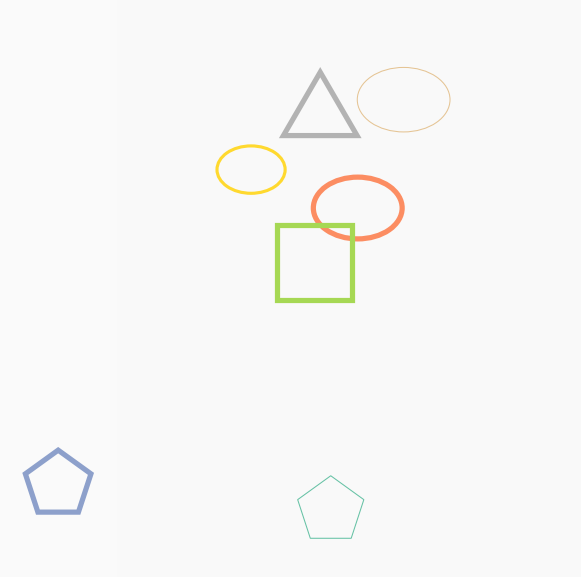[{"shape": "pentagon", "thickness": 0.5, "radius": 0.3, "center": [0.569, 0.115]}, {"shape": "oval", "thickness": 2.5, "radius": 0.38, "center": [0.615, 0.639]}, {"shape": "pentagon", "thickness": 2.5, "radius": 0.3, "center": [0.1, 0.16]}, {"shape": "square", "thickness": 2.5, "radius": 0.32, "center": [0.541, 0.544]}, {"shape": "oval", "thickness": 1.5, "radius": 0.29, "center": [0.432, 0.705]}, {"shape": "oval", "thickness": 0.5, "radius": 0.4, "center": [0.694, 0.827]}, {"shape": "triangle", "thickness": 2.5, "radius": 0.37, "center": [0.551, 0.801]}]